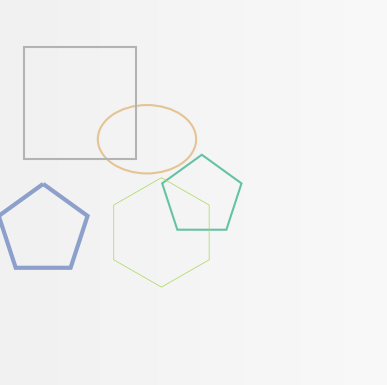[{"shape": "pentagon", "thickness": 1.5, "radius": 0.54, "center": [0.521, 0.49]}, {"shape": "pentagon", "thickness": 3, "radius": 0.6, "center": [0.111, 0.402]}, {"shape": "hexagon", "thickness": 0.5, "radius": 0.71, "center": [0.417, 0.396]}, {"shape": "oval", "thickness": 1.5, "radius": 0.63, "center": [0.379, 0.638]}, {"shape": "square", "thickness": 1.5, "radius": 0.73, "center": [0.206, 0.732]}]